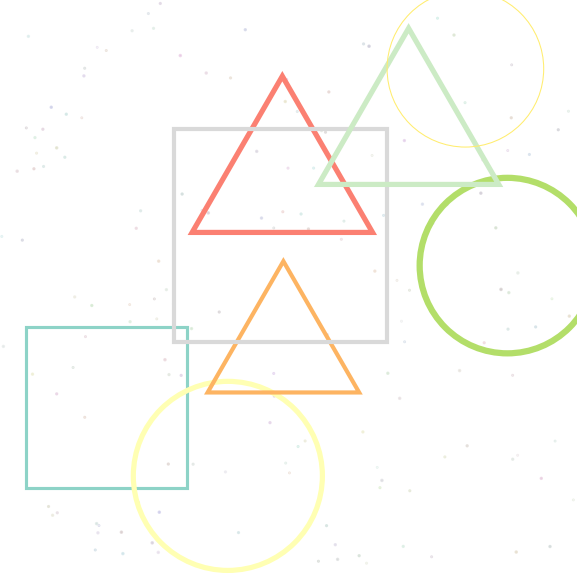[{"shape": "square", "thickness": 1.5, "radius": 0.7, "center": [0.184, 0.293]}, {"shape": "circle", "thickness": 2.5, "radius": 0.82, "center": [0.395, 0.175]}, {"shape": "triangle", "thickness": 2.5, "radius": 0.9, "center": [0.489, 0.687]}, {"shape": "triangle", "thickness": 2, "radius": 0.76, "center": [0.491, 0.395]}, {"shape": "circle", "thickness": 3, "radius": 0.76, "center": [0.879, 0.539]}, {"shape": "square", "thickness": 2, "radius": 0.92, "center": [0.486, 0.591]}, {"shape": "triangle", "thickness": 2.5, "radius": 0.9, "center": [0.708, 0.77]}, {"shape": "circle", "thickness": 0.5, "radius": 0.68, "center": [0.806, 0.88]}]